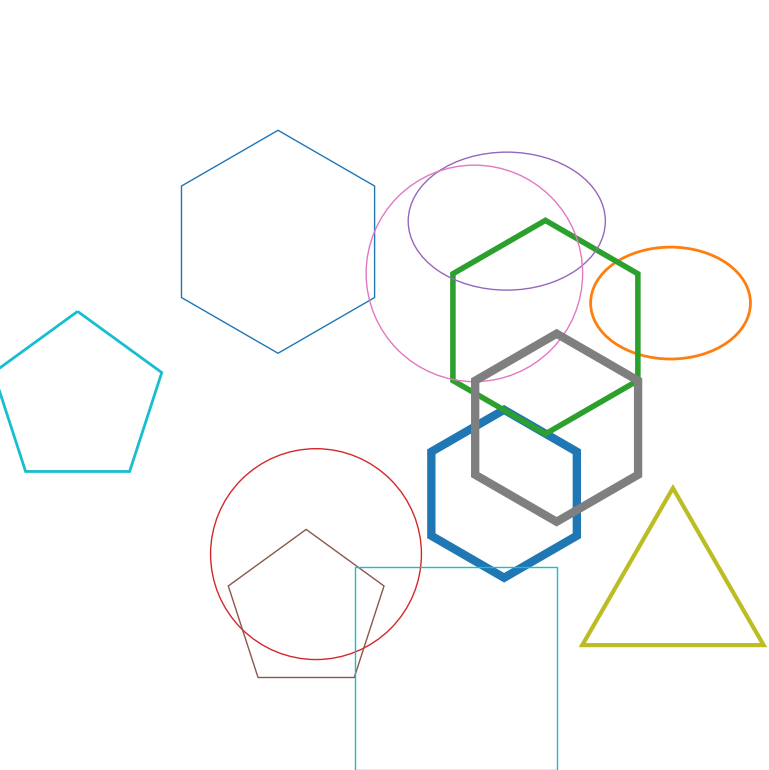[{"shape": "hexagon", "thickness": 0.5, "radius": 0.72, "center": [0.361, 0.686]}, {"shape": "hexagon", "thickness": 3, "radius": 0.55, "center": [0.655, 0.359]}, {"shape": "oval", "thickness": 1, "radius": 0.52, "center": [0.871, 0.606]}, {"shape": "hexagon", "thickness": 2, "radius": 0.69, "center": [0.708, 0.575]}, {"shape": "circle", "thickness": 0.5, "radius": 0.68, "center": [0.41, 0.28]}, {"shape": "oval", "thickness": 0.5, "radius": 0.64, "center": [0.658, 0.713]}, {"shape": "pentagon", "thickness": 0.5, "radius": 0.53, "center": [0.398, 0.206]}, {"shape": "circle", "thickness": 0.5, "radius": 0.7, "center": [0.616, 0.645]}, {"shape": "hexagon", "thickness": 3, "radius": 0.61, "center": [0.723, 0.445]}, {"shape": "triangle", "thickness": 1.5, "radius": 0.68, "center": [0.874, 0.23]}, {"shape": "square", "thickness": 0.5, "radius": 0.66, "center": [0.592, 0.132]}, {"shape": "pentagon", "thickness": 1, "radius": 0.57, "center": [0.101, 0.481]}]